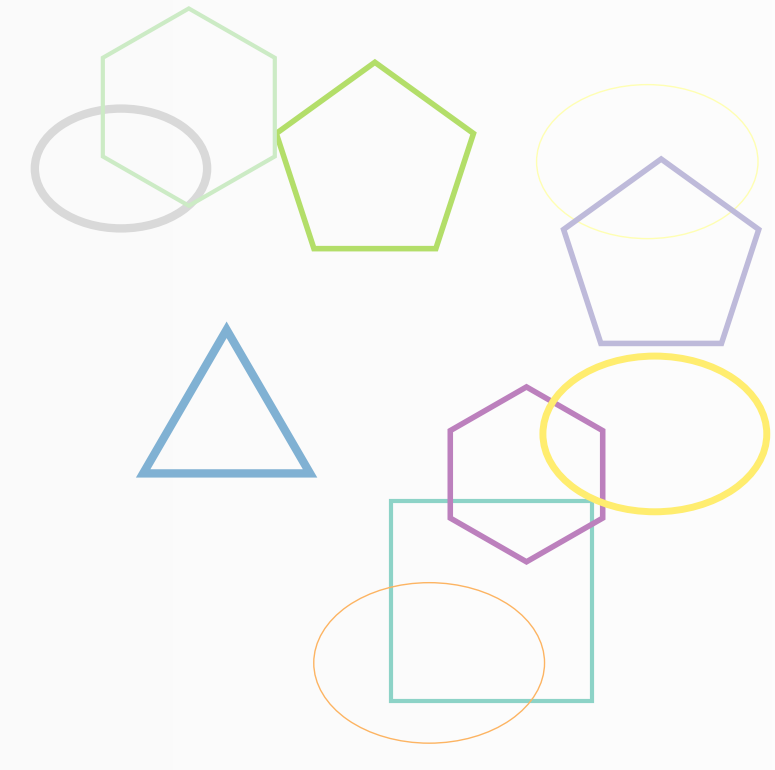[{"shape": "square", "thickness": 1.5, "radius": 0.65, "center": [0.635, 0.219]}, {"shape": "oval", "thickness": 0.5, "radius": 0.71, "center": [0.835, 0.79]}, {"shape": "pentagon", "thickness": 2, "radius": 0.66, "center": [0.853, 0.661]}, {"shape": "triangle", "thickness": 3, "radius": 0.62, "center": [0.292, 0.447]}, {"shape": "oval", "thickness": 0.5, "radius": 0.74, "center": [0.554, 0.139]}, {"shape": "pentagon", "thickness": 2, "radius": 0.67, "center": [0.484, 0.785]}, {"shape": "oval", "thickness": 3, "radius": 0.56, "center": [0.156, 0.781]}, {"shape": "hexagon", "thickness": 2, "radius": 0.57, "center": [0.679, 0.384]}, {"shape": "hexagon", "thickness": 1.5, "radius": 0.64, "center": [0.244, 0.861]}, {"shape": "oval", "thickness": 2.5, "radius": 0.72, "center": [0.845, 0.436]}]